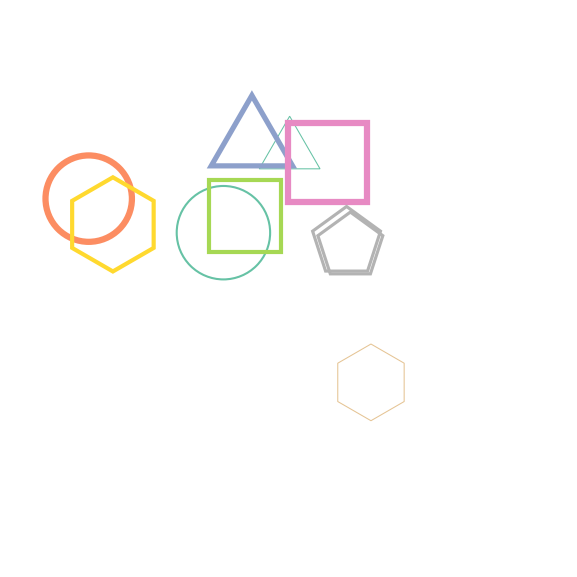[{"shape": "circle", "thickness": 1, "radius": 0.4, "center": [0.387, 0.596]}, {"shape": "triangle", "thickness": 0.5, "radius": 0.3, "center": [0.502, 0.737]}, {"shape": "circle", "thickness": 3, "radius": 0.37, "center": [0.154, 0.655]}, {"shape": "triangle", "thickness": 2.5, "radius": 0.41, "center": [0.436, 0.753]}, {"shape": "square", "thickness": 3, "radius": 0.34, "center": [0.568, 0.718]}, {"shape": "square", "thickness": 2, "radius": 0.31, "center": [0.425, 0.624]}, {"shape": "hexagon", "thickness": 2, "radius": 0.41, "center": [0.196, 0.611]}, {"shape": "hexagon", "thickness": 0.5, "radius": 0.33, "center": [0.642, 0.337]}, {"shape": "pentagon", "thickness": 1.5, "radius": 0.3, "center": [0.607, 0.573]}, {"shape": "pentagon", "thickness": 1.5, "radius": 0.31, "center": [0.6, 0.58]}]